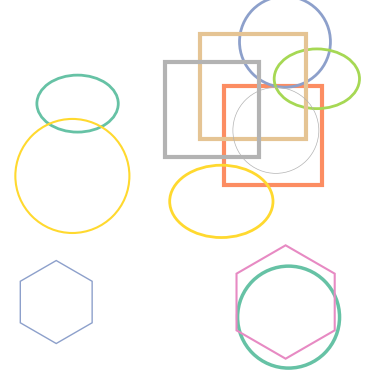[{"shape": "oval", "thickness": 2, "radius": 0.53, "center": [0.201, 0.731]}, {"shape": "circle", "thickness": 2.5, "radius": 0.66, "center": [0.75, 0.176]}, {"shape": "square", "thickness": 3, "radius": 0.64, "center": [0.709, 0.648]}, {"shape": "circle", "thickness": 2, "radius": 0.59, "center": [0.74, 0.892]}, {"shape": "hexagon", "thickness": 1, "radius": 0.54, "center": [0.146, 0.216]}, {"shape": "hexagon", "thickness": 1.5, "radius": 0.74, "center": [0.742, 0.216]}, {"shape": "oval", "thickness": 2, "radius": 0.55, "center": [0.823, 0.795]}, {"shape": "circle", "thickness": 1.5, "radius": 0.74, "center": [0.188, 0.543]}, {"shape": "oval", "thickness": 2, "radius": 0.67, "center": [0.575, 0.477]}, {"shape": "square", "thickness": 3, "radius": 0.69, "center": [0.656, 0.775]}, {"shape": "circle", "thickness": 0.5, "radius": 0.56, "center": [0.716, 0.661]}, {"shape": "square", "thickness": 3, "radius": 0.61, "center": [0.551, 0.716]}]